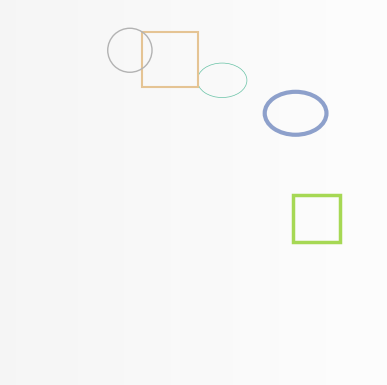[{"shape": "oval", "thickness": 0.5, "radius": 0.32, "center": [0.573, 0.791]}, {"shape": "oval", "thickness": 3, "radius": 0.4, "center": [0.763, 0.706]}, {"shape": "square", "thickness": 2.5, "radius": 0.3, "center": [0.817, 0.433]}, {"shape": "square", "thickness": 1.5, "radius": 0.36, "center": [0.438, 0.845]}, {"shape": "circle", "thickness": 1, "radius": 0.29, "center": [0.335, 0.869]}]